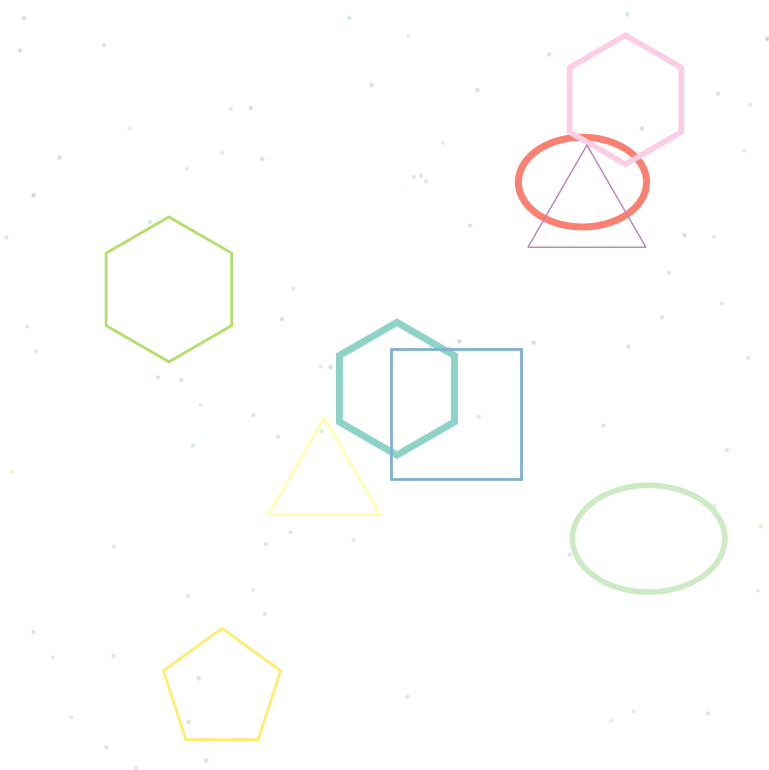[{"shape": "hexagon", "thickness": 2.5, "radius": 0.43, "center": [0.515, 0.495]}, {"shape": "triangle", "thickness": 1, "radius": 0.42, "center": [0.421, 0.374]}, {"shape": "oval", "thickness": 2.5, "radius": 0.42, "center": [0.756, 0.763]}, {"shape": "square", "thickness": 1, "radius": 0.42, "center": [0.592, 0.463]}, {"shape": "hexagon", "thickness": 1, "radius": 0.47, "center": [0.219, 0.624]}, {"shape": "hexagon", "thickness": 2, "radius": 0.42, "center": [0.812, 0.87]}, {"shape": "triangle", "thickness": 0.5, "radius": 0.44, "center": [0.762, 0.723]}, {"shape": "oval", "thickness": 2, "radius": 0.5, "center": [0.842, 0.3]}, {"shape": "pentagon", "thickness": 1, "radius": 0.4, "center": [0.288, 0.104]}]